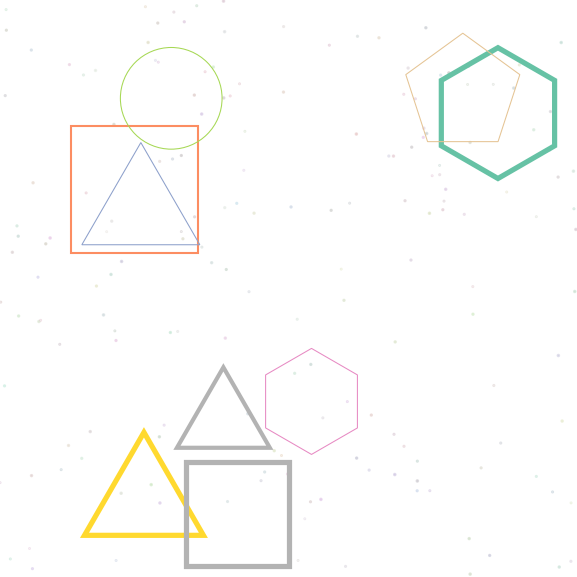[{"shape": "hexagon", "thickness": 2.5, "radius": 0.57, "center": [0.862, 0.803]}, {"shape": "square", "thickness": 1, "radius": 0.55, "center": [0.232, 0.67]}, {"shape": "triangle", "thickness": 0.5, "radius": 0.59, "center": [0.244, 0.634]}, {"shape": "hexagon", "thickness": 0.5, "radius": 0.46, "center": [0.539, 0.304]}, {"shape": "circle", "thickness": 0.5, "radius": 0.44, "center": [0.296, 0.829]}, {"shape": "triangle", "thickness": 2.5, "radius": 0.59, "center": [0.249, 0.132]}, {"shape": "pentagon", "thickness": 0.5, "radius": 0.52, "center": [0.801, 0.838]}, {"shape": "square", "thickness": 2.5, "radius": 0.45, "center": [0.411, 0.109]}, {"shape": "triangle", "thickness": 2, "radius": 0.46, "center": [0.387, 0.27]}]